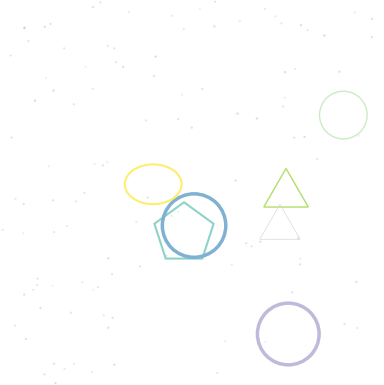[{"shape": "pentagon", "thickness": 1.5, "radius": 0.4, "center": [0.478, 0.394]}, {"shape": "circle", "thickness": 2.5, "radius": 0.4, "center": [0.749, 0.132]}, {"shape": "circle", "thickness": 2.5, "radius": 0.41, "center": [0.504, 0.414]}, {"shape": "triangle", "thickness": 1, "radius": 0.33, "center": [0.743, 0.496]}, {"shape": "triangle", "thickness": 0.5, "radius": 0.3, "center": [0.727, 0.409]}, {"shape": "circle", "thickness": 1, "radius": 0.31, "center": [0.892, 0.701]}, {"shape": "oval", "thickness": 1.5, "radius": 0.37, "center": [0.398, 0.521]}]